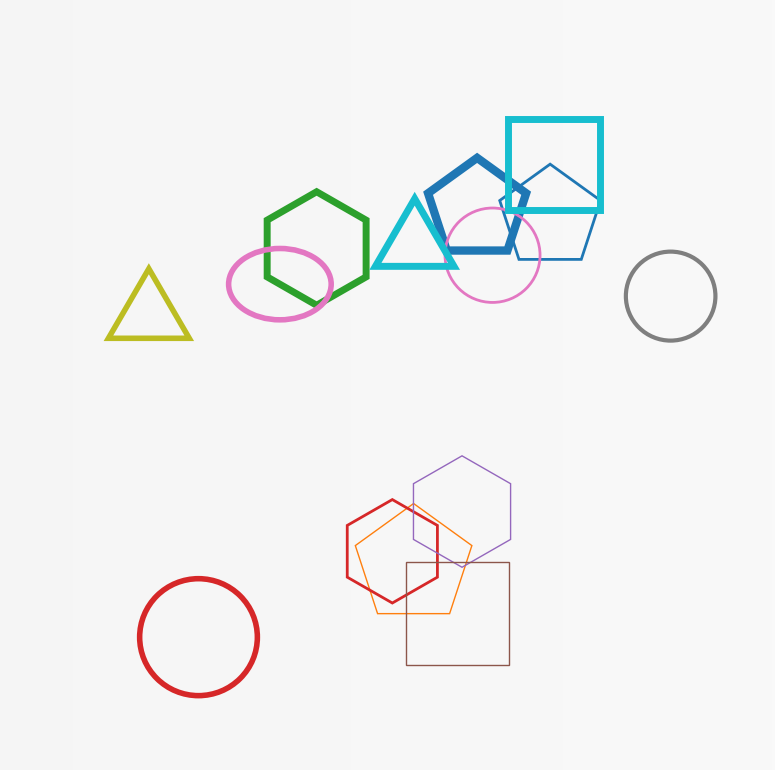[{"shape": "pentagon", "thickness": 3, "radius": 0.33, "center": [0.616, 0.728]}, {"shape": "pentagon", "thickness": 1, "radius": 0.34, "center": [0.71, 0.718]}, {"shape": "pentagon", "thickness": 0.5, "radius": 0.4, "center": [0.534, 0.267]}, {"shape": "hexagon", "thickness": 2.5, "radius": 0.37, "center": [0.409, 0.677]}, {"shape": "circle", "thickness": 2, "radius": 0.38, "center": [0.256, 0.173]}, {"shape": "hexagon", "thickness": 1, "radius": 0.34, "center": [0.506, 0.284]}, {"shape": "hexagon", "thickness": 0.5, "radius": 0.36, "center": [0.596, 0.336]}, {"shape": "square", "thickness": 0.5, "radius": 0.33, "center": [0.591, 0.203]}, {"shape": "oval", "thickness": 2, "radius": 0.33, "center": [0.361, 0.631]}, {"shape": "circle", "thickness": 1, "radius": 0.31, "center": [0.636, 0.669]}, {"shape": "circle", "thickness": 1.5, "radius": 0.29, "center": [0.865, 0.615]}, {"shape": "triangle", "thickness": 2, "radius": 0.3, "center": [0.192, 0.591]}, {"shape": "triangle", "thickness": 2.5, "radius": 0.29, "center": [0.535, 0.683]}, {"shape": "square", "thickness": 2.5, "radius": 0.3, "center": [0.715, 0.786]}]